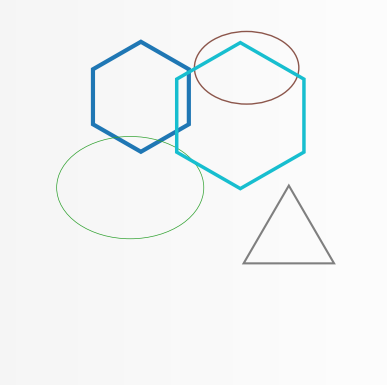[{"shape": "hexagon", "thickness": 3, "radius": 0.71, "center": [0.364, 0.749]}, {"shape": "oval", "thickness": 0.5, "radius": 0.95, "center": [0.336, 0.513]}, {"shape": "oval", "thickness": 1, "radius": 0.67, "center": [0.636, 0.824]}, {"shape": "triangle", "thickness": 1.5, "radius": 0.67, "center": [0.745, 0.383]}, {"shape": "hexagon", "thickness": 2.5, "radius": 0.95, "center": [0.62, 0.7]}]